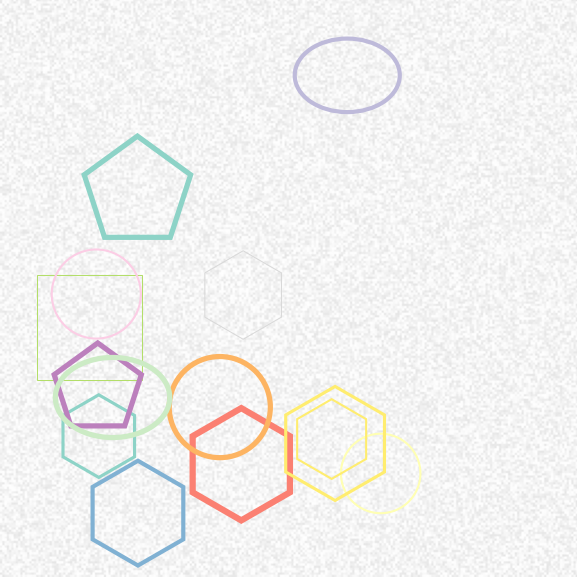[{"shape": "hexagon", "thickness": 1.5, "radius": 0.36, "center": [0.171, 0.244]}, {"shape": "pentagon", "thickness": 2.5, "radius": 0.48, "center": [0.238, 0.667]}, {"shape": "circle", "thickness": 1, "radius": 0.34, "center": [0.659, 0.179]}, {"shape": "oval", "thickness": 2, "radius": 0.45, "center": [0.601, 0.869]}, {"shape": "hexagon", "thickness": 3, "radius": 0.49, "center": [0.418, 0.195]}, {"shape": "hexagon", "thickness": 2, "radius": 0.45, "center": [0.239, 0.111]}, {"shape": "circle", "thickness": 2.5, "radius": 0.44, "center": [0.381, 0.294]}, {"shape": "square", "thickness": 0.5, "radius": 0.45, "center": [0.155, 0.431]}, {"shape": "circle", "thickness": 1, "radius": 0.39, "center": [0.167, 0.49]}, {"shape": "hexagon", "thickness": 0.5, "radius": 0.38, "center": [0.421, 0.488]}, {"shape": "pentagon", "thickness": 2.5, "radius": 0.4, "center": [0.169, 0.326]}, {"shape": "oval", "thickness": 2.5, "radius": 0.5, "center": [0.195, 0.311]}, {"shape": "hexagon", "thickness": 1, "radius": 0.34, "center": [0.574, 0.239]}, {"shape": "hexagon", "thickness": 1.5, "radius": 0.49, "center": [0.58, 0.231]}]